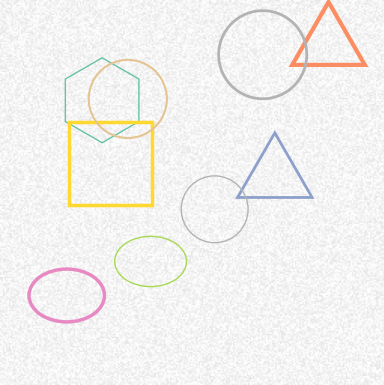[{"shape": "hexagon", "thickness": 1, "radius": 0.55, "center": [0.265, 0.74]}, {"shape": "triangle", "thickness": 3, "radius": 0.54, "center": [0.853, 0.886]}, {"shape": "triangle", "thickness": 2, "radius": 0.56, "center": [0.714, 0.543]}, {"shape": "oval", "thickness": 2.5, "radius": 0.49, "center": [0.173, 0.233]}, {"shape": "oval", "thickness": 1, "radius": 0.47, "center": [0.391, 0.321]}, {"shape": "square", "thickness": 2.5, "radius": 0.54, "center": [0.287, 0.575]}, {"shape": "circle", "thickness": 1.5, "radius": 0.51, "center": [0.332, 0.743]}, {"shape": "circle", "thickness": 1, "radius": 0.43, "center": [0.558, 0.456]}, {"shape": "circle", "thickness": 2, "radius": 0.57, "center": [0.682, 0.858]}]